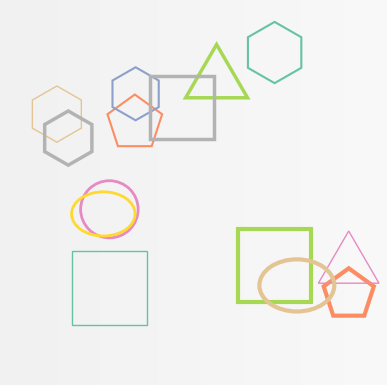[{"shape": "square", "thickness": 1, "radius": 0.48, "center": [0.282, 0.252]}, {"shape": "hexagon", "thickness": 1.5, "radius": 0.4, "center": [0.709, 0.864]}, {"shape": "pentagon", "thickness": 3, "radius": 0.34, "center": [0.9, 0.235]}, {"shape": "pentagon", "thickness": 1.5, "radius": 0.37, "center": [0.348, 0.68]}, {"shape": "hexagon", "thickness": 1.5, "radius": 0.34, "center": [0.35, 0.756]}, {"shape": "circle", "thickness": 2, "radius": 0.37, "center": [0.282, 0.456]}, {"shape": "triangle", "thickness": 1, "radius": 0.45, "center": [0.9, 0.31]}, {"shape": "triangle", "thickness": 2.5, "radius": 0.46, "center": [0.559, 0.792]}, {"shape": "square", "thickness": 3, "radius": 0.47, "center": [0.709, 0.31]}, {"shape": "oval", "thickness": 2, "radius": 0.41, "center": [0.267, 0.444]}, {"shape": "oval", "thickness": 3, "radius": 0.48, "center": [0.766, 0.259]}, {"shape": "hexagon", "thickness": 1, "radius": 0.36, "center": [0.147, 0.704]}, {"shape": "hexagon", "thickness": 2.5, "radius": 0.35, "center": [0.176, 0.641]}, {"shape": "square", "thickness": 2.5, "radius": 0.41, "center": [0.47, 0.72]}]